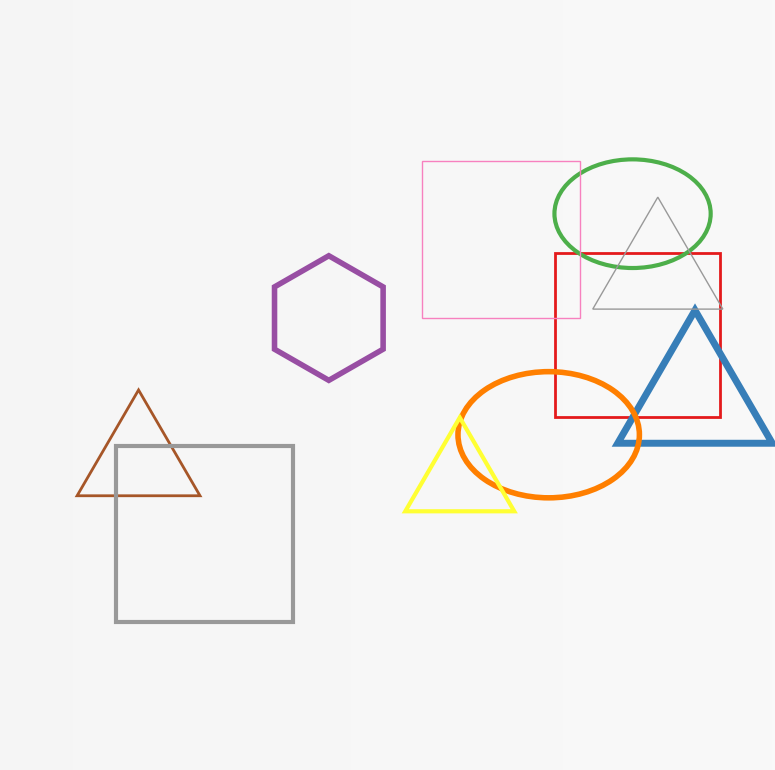[{"shape": "square", "thickness": 1, "radius": 0.53, "center": [0.823, 0.565]}, {"shape": "triangle", "thickness": 2.5, "radius": 0.58, "center": [0.897, 0.482]}, {"shape": "oval", "thickness": 1.5, "radius": 0.5, "center": [0.816, 0.722]}, {"shape": "hexagon", "thickness": 2, "radius": 0.4, "center": [0.424, 0.587]}, {"shape": "oval", "thickness": 2, "radius": 0.59, "center": [0.708, 0.435]}, {"shape": "triangle", "thickness": 1.5, "radius": 0.41, "center": [0.593, 0.377]}, {"shape": "triangle", "thickness": 1, "radius": 0.46, "center": [0.179, 0.402]}, {"shape": "square", "thickness": 0.5, "radius": 0.51, "center": [0.646, 0.688]}, {"shape": "triangle", "thickness": 0.5, "radius": 0.48, "center": [0.849, 0.647]}, {"shape": "square", "thickness": 1.5, "radius": 0.57, "center": [0.264, 0.307]}]